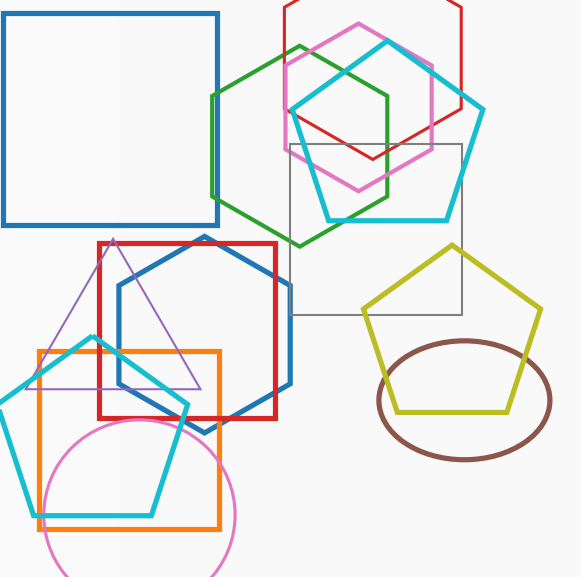[{"shape": "hexagon", "thickness": 2.5, "radius": 0.85, "center": [0.352, 0.42]}, {"shape": "square", "thickness": 2.5, "radius": 0.92, "center": [0.189, 0.794]}, {"shape": "square", "thickness": 2.5, "radius": 0.77, "center": [0.222, 0.238]}, {"shape": "hexagon", "thickness": 2, "radius": 0.87, "center": [0.516, 0.746]}, {"shape": "square", "thickness": 2.5, "radius": 0.76, "center": [0.322, 0.427]}, {"shape": "hexagon", "thickness": 1.5, "radius": 0.88, "center": [0.641, 0.899]}, {"shape": "triangle", "thickness": 1, "radius": 0.87, "center": [0.195, 0.412]}, {"shape": "oval", "thickness": 2.5, "radius": 0.74, "center": [0.799, 0.306]}, {"shape": "hexagon", "thickness": 2, "radius": 0.73, "center": [0.617, 0.813]}, {"shape": "circle", "thickness": 1.5, "radius": 0.82, "center": [0.24, 0.108]}, {"shape": "square", "thickness": 1, "radius": 0.74, "center": [0.647, 0.602]}, {"shape": "pentagon", "thickness": 2.5, "radius": 0.8, "center": [0.778, 0.415]}, {"shape": "pentagon", "thickness": 2.5, "radius": 0.86, "center": [0.159, 0.245]}, {"shape": "pentagon", "thickness": 2.5, "radius": 0.86, "center": [0.667, 0.756]}]